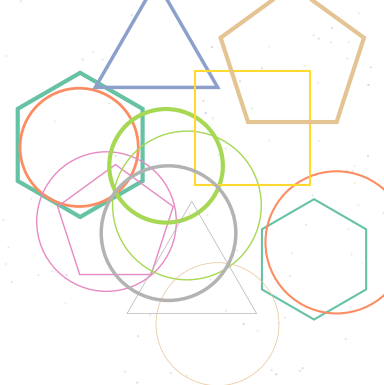[{"shape": "hexagon", "thickness": 1.5, "radius": 0.78, "center": [0.816, 0.326]}, {"shape": "hexagon", "thickness": 3, "radius": 0.94, "center": [0.208, 0.624]}, {"shape": "circle", "thickness": 1.5, "radius": 0.92, "center": [0.874, 0.37]}, {"shape": "circle", "thickness": 2, "radius": 0.77, "center": [0.206, 0.617]}, {"shape": "triangle", "thickness": 2.5, "radius": 0.92, "center": [0.407, 0.865]}, {"shape": "pentagon", "thickness": 1, "radius": 0.79, "center": [0.3, 0.415]}, {"shape": "circle", "thickness": 1, "radius": 0.91, "center": [0.277, 0.424]}, {"shape": "circle", "thickness": 1, "radius": 0.97, "center": [0.486, 0.466]}, {"shape": "circle", "thickness": 3, "radius": 0.74, "center": [0.431, 0.569]}, {"shape": "square", "thickness": 1.5, "radius": 0.74, "center": [0.656, 0.667]}, {"shape": "pentagon", "thickness": 3, "radius": 0.98, "center": [0.759, 0.841]}, {"shape": "circle", "thickness": 0.5, "radius": 0.8, "center": [0.565, 0.158]}, {"shape": "circle", "thickness": 2.5, "radius": 0.87, "center": [0.438, 0.394]}, {"shape": "triangle", "thickness": 0.5, "radius": 0.97, "center": [0.498, 0.283]}]